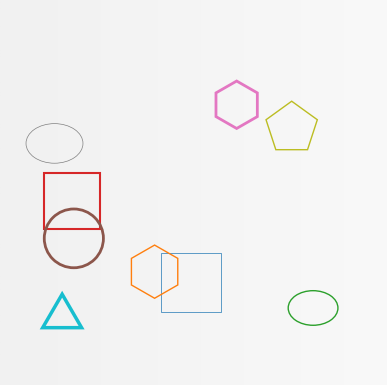[{"shape": "square", "thickness": 0.5, "radius": 0.38, "center": [0.493, 0.267]}, {"shape": "hexagon", "thickness": 1, "radius": 0.35, "center": [0.399, 0.294]}, {"shape": "oval", "thickness": 1, "radius": 0.32, "center": [0.808, 0.2]}, {"shape": "square", "thickness": 1.5, "radius": 0.36, "center": [0.186, 0.478]}, {"shape": "circle", "thickness": 2, "radius": 0.38, "center": [0.191, 0.381]}, {"shape": "hexagon", "thickness": 2, "radius": 0.31, "center": [0.611, 0.728]}, {"shape": "oval", "thickness": 0.5, "radius": 0.37, "center": [0.141, 0.627]}, {"shape": "pentagon", "thickness": 1, "radius": 0.35, "center": [0.753, 0.667]}, {"shape": "triangle", "thickness": 2.5, "radius": 0.29, "center": [0.16, 0.178]}]